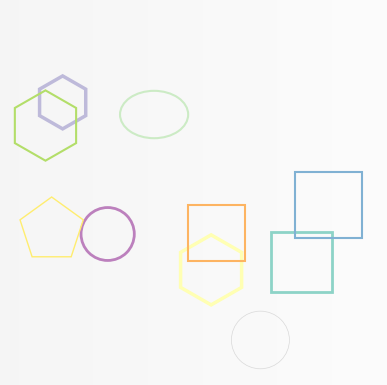[{"shape": "square", "thickness": 2, "radius": 0.39, "center": [0.777, 0.32]}, {"shape": "hexagon", "thickness": 2.5, "radius": 0.45, "center": [0.545, 0.299]}, {"shape": "hexagon", "thickness": 2.5, "radius": 0.34, "center": [0.162, 0.734]}, {"shape": "square", "thickness": 1.5, "radius": 0.43, "center": [0.848, 0.467]}, {"shape": "square", "thickness": 1.5, "radius": 0.37, "center": [0.558, 0.395]}, {"shape": "hexagon", "thickness": 1.5, "radius": 0.46, "center": [0.117, 0.674]}, {"shape": "circle", "thickness": 0.5, "radius": 0.37, "center": [0.672, 0.117]}, {"shape": "circle", "thickness": 2, "radius": 0.34, "center": [0.278, 0.392]}, {"shape": "oval", "thickness": 1.5, "radius": 0.44, "center": [0.398, 0.703]}, {"shape": "pentagon", "thickness": 1, "radius": 0.43, "center": [0.133, 0.402]}]